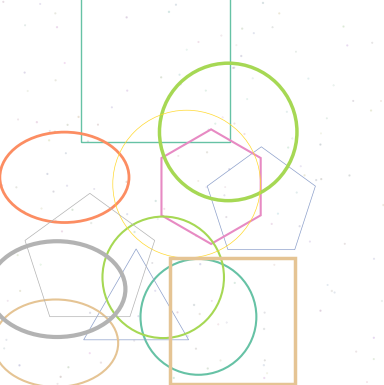[{"shape": "circle", "thickness": 1.5, "radius": 0.75, "center": [0.515, 0.177]}, {"shape": "square", "thickness": 1, "radius": 0.97, "center": [0.404, 0.826]}, {"shape": "oval", "thickness": 2, "radius": 0.84, "center": [0.167, 0.539]}, {"shape": "triangle", "thickness": 0.5, "radius": 0.79, "center": [0.354, 0.196]}, {"shape": "pentagon", "thickness": 0.5, "radius": 0.74, "center": [0.679, 0.471]}, {"shape": "hexagon", "thickness": 1.5, "radius": 0.74, "center": [0.548, 0.515]}, {"shape": "circle", "thickness": 1.5, "radius": 0.79, "center": [0.424, 0.28]}, {"shape": "circle", "thickness": 2.5, "radius": 0.89, "center": [0.593, 0.657]}, {"shape": "circle", "thickness": 0.5, "radius": 0.96, "center": [0.485, 0.522]}, {"shape": "oval", "thickness": 1.5, "radius": 0.81, "center": [0.145, 0.109]}, {"shape": "square", "thickness": 2.5, "radius": 0.81, "center": [0.604, 0.166]}, {"shape": "pentagon", "thickness": 0.5, "radius": 0.89, "center": [0.233, 0.321]}, {"shape": "oval", "thickness": 3, "radius": 0.89, "center": [0.148, 0.249]}]